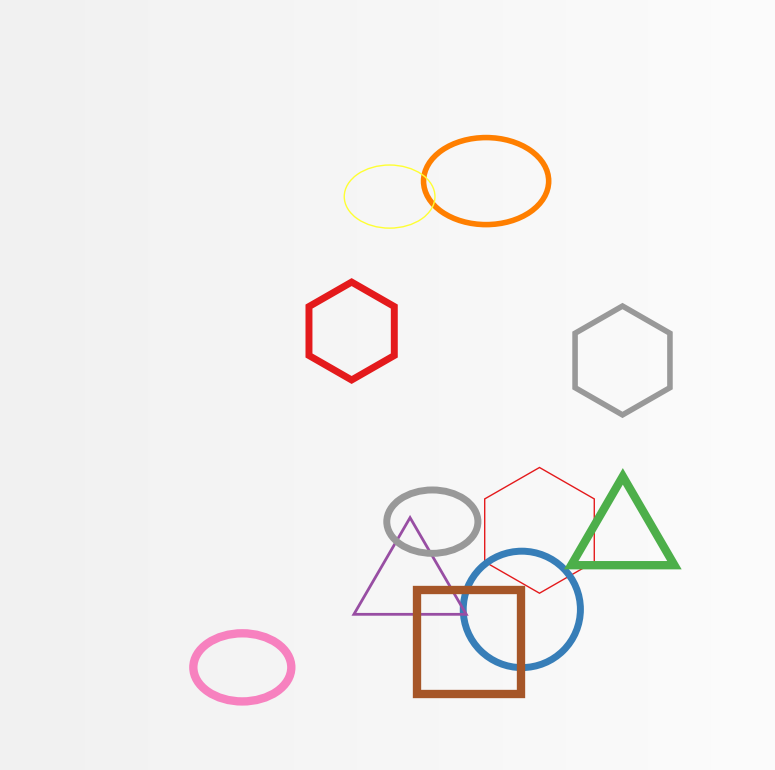[{"shape": "hexagon", "thickness": 2.5, "radius": 0.32, "center": [0.454, 0.57]}, {"shape": "hexagon", "thickness": 0.5, "radius": 0.41, "center": [0.696, 0.311]}, {"shape": "circle", "thickness": 2.5, "radius": 0.38, "center": [0.673, 0.209]}, {"shape": "triangle", "thickness": 3, "radius": 0.38, "center": [0.804, 0.304]}, {"shape": "triangle", "thickness": 1, "radius": 0.42, "center": [0.529, 0.244]}, {"shape": "oval", "thickness": 2, "radius": 0.4, "center": [0.627, 0.765]}, {"shape": "oval", "thickness": 0.5, "radius": 0.29, "center": [0.503, 0.745]}, {"shape": "square", "thickness": 3, "radius": 0.33, "center": [0.605, 0.166]}, {"shape": "oval", "thickness": 3, "radius": 0.32, "center": [0.313, 0.133]}, {"shape": "hexagon", "thickness": 2, "radius": 0.35, "center": [0.803, 0.532]}, {"shape": "oval", "thickness": 2.5, "radius": 0.29, "center": [0.558, 0.323]}]